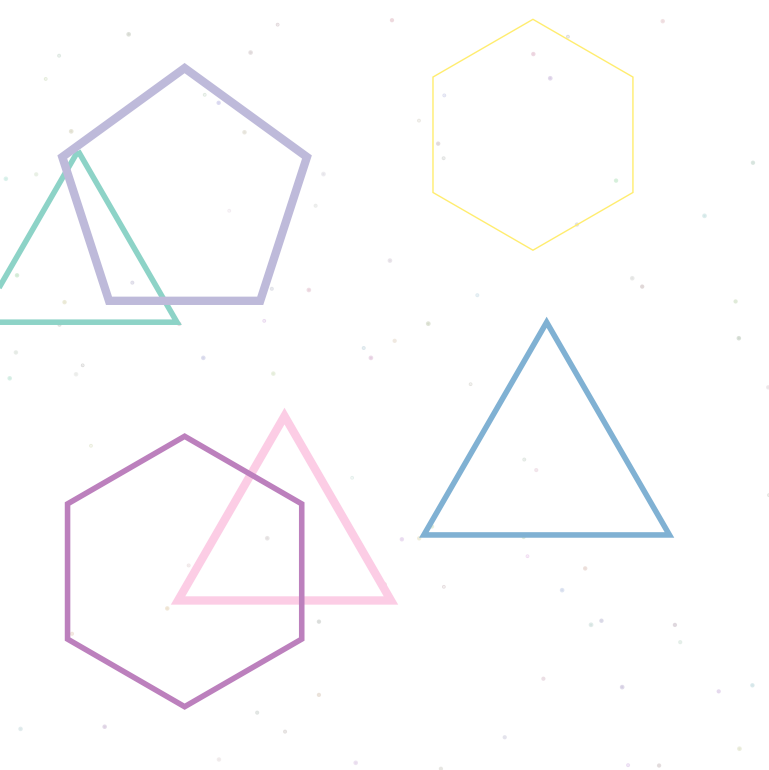[{"shape": "triangle", "thickness": 2, "radius": 0.74, "center": [0.101, 0.656]}, {"shape": "pentagon", "thickness": 3, "radius": 0.84, "center": [0.24, 0.744]}, {"shape": "triangle", "thickness": 2, "radius": 0.92, "center": [0.71, 0.397]}, {"shape": "triangle", "thickness": 3, "radius": 0.8, "center": [0.369, 0.3]}, {"shape": "hexagon", "thickness": 2, "radius": 0.88, "center": [0.24, 0.258]}, {"shape": "hexagon", "thickness": 0.5, "radius": 0.75, "center": [0.692, 0.825]}]